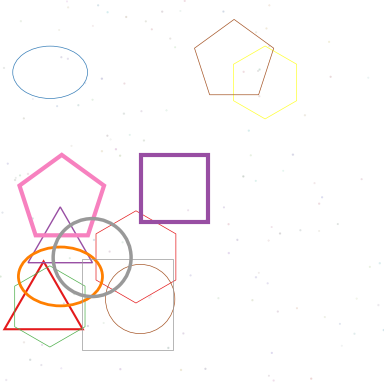[{"shape": "triangle", "thickness": 1.5, "radius": 0.59, "center": [0.113, 0.204]}, {"shape": "hexagon", "thickness": 0.5, "radius": 0.6, "center": [0.353, 0.333]}, {"shape": "oval", "thickness": 0.5, "radius": 0.49, "center": [0.13, 0.812]}, {"shape": "hexagon", "thickness": 0.5, "radius": 0.53, "center": [0.13, 0.204]}, {"shape": "square", "thickness": 3, "radius": 0.44, "center": [0.453, 0.511]}, {"shape": "triangle", "thickness": 1, "radius": 0.48, "center": [0.156, 0.366]}, {"shape": "oval", "thickness": 2, "radius": 0.55, "center": [0.157, 0.282]}, {"shape": "hexagon", "thickness": 0.5, "radius": 0.47, "center": [0.689, 0.786]}, {"shape": "circle", "thickness": 0.5, "radius": 0.45, "center": [0.364, 0.223]}, {"shape": "pentagon", "thickness": 0.5, "radius": 0.54, "center": [0.608, 0.841]}, {"shape": "pentagon", "thickness": 3, "radius": 0.58, "center": [0.16, 0.482]}, {"shape": "circle", "thickness": 2.5, "radius": 0.51, "center": [0.239, 0.331]}, {"shape": "square", "thickness": 0.5, "radius": 0.59, "center": [0.331, 0.209]}]